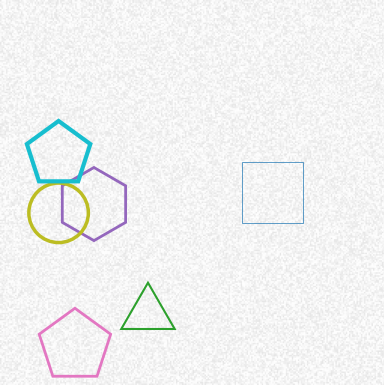[{"shape": "square", "thickness": 0.5, "radius": 0.4, "center": [0.707, 0.501]}, {"shape": "triangle", "thickness": 1.5, "radius": 0.4, "center": [0.384, 0.186]}, {"shape": "hexagon", "thickness": 2, "radius": 0.47, "center": [0.244, 0.47]}, {"shape": "pentagon", "thickness": 2, "radius": 0.49, "center": [0.195, 0.102]}, {"shape": "circle", "thickness": 2.5, "radius": 0.39, "center": [0.152, 0.447]}, {"shape": "pentagon", "thickness": 3, "radius": 0.43, "center": [0.152, 0.599]}]